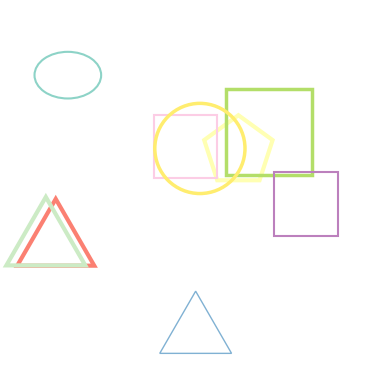[{"shape": "oval", "thickness": 1.5, "radius": 0.43, "center": [0.176, 0.805]}, {"shape": "pentagon", "thickness": 3, "radius": 0.47, "center": [0.619, 0.607]}, {"shape": "triangle", "thickness": 3, "radius": 0.58, "center": [0.145, 0.368]}, {"shape": "triangle", "thickness": 1, "radius": 0.54, "center": [0.508, 0.136]}, {"shape": "square", "thickness": 2.5, "radius": 0.56, "center": [0.698, 0.656]}, {"shape": "square", "thickness": 1.5, "radius": 0.41, "center": [0.482, 0.619]}, {"shape": "square", "thickness": 1.5, "radius": 0.41, "center": [0.795, 0.47]}, {"shape": "triangle", "thickness": 3, "radius": 0.59, "center": [0.119, 0.37]}, {"shape": "circle", "thickness": 2.5, "radius": 0.59, "center": [0.519, 0.614]}]